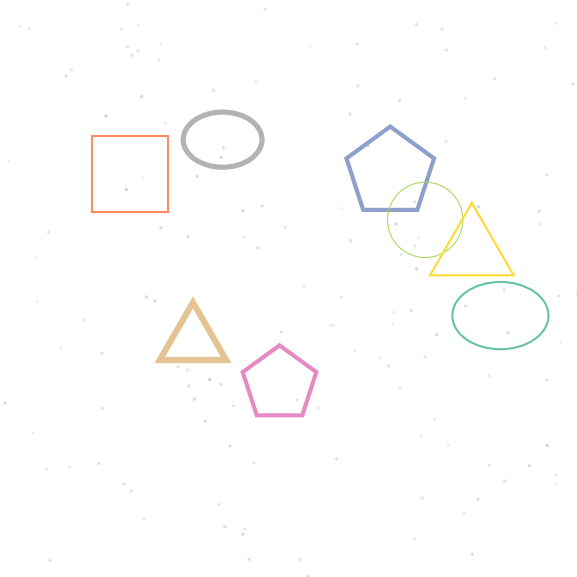[{"shape": "oval", "thickness": 1, "radius": 0.42, "center": [0.866, 0.453]}, {"shape": "square", "thickness": 1, "radius": 0.33, "center": [0.225, 0.698]}, {"shape": "pentagon", "thickness": 2, "radius": 0.4, "center": [0.676, 0.7]}, {"shape": "pentagon", "thickness": 2, "radius": 0.34, "center": [0.484, 0.334]}, {"shape": "circle", "thickness": 0.5, "radius": 0.33, "center": [0.736, 0.618]}, {"shape": "triangle", "thickness": 1, "radius": 0.42, "center": [0.817, 0.564]}, {"shape": "triangle", "thickness": 3, "radius": 0.33, "center": [0.334, 0.409]}, {"shape": "oval", "thickness": 2.5, "radius": 0.34, "center": [0.385, 0.757]}]